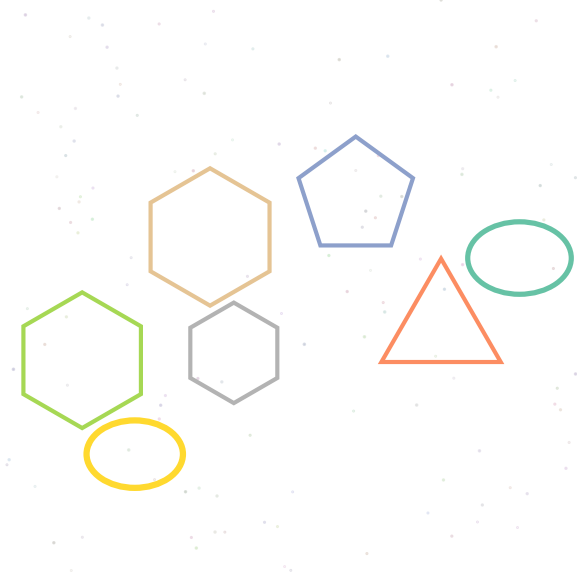[{"shape": "oval", "thickness": 2.5, "radius": 0.45, "center": [0.9, 0.552]}, {"shape": "triangle", "thickness": 2, "radius": 0.6, "center": [0.764, 0.432]}, {"shape": "pentagon", "thickness": 2, "radius": 0.52, "center": [0.616, 0.658]}, {"shape": "hexagon", "thickness": 2, "radius": 0.59, "center": [0.142, 0.375]}, {"shape": "oval", "thickness": 3, "radius": 0.42, "center": [0.233, 0.213]}, {"shape": "hexagon", "thickness": 2, "radius": 0.59, "center": [0.364, 0.589]}, {"shape": "hexagon", "thickness": 2, "radius": 0.43, "center": [0.405, 0.388]}]